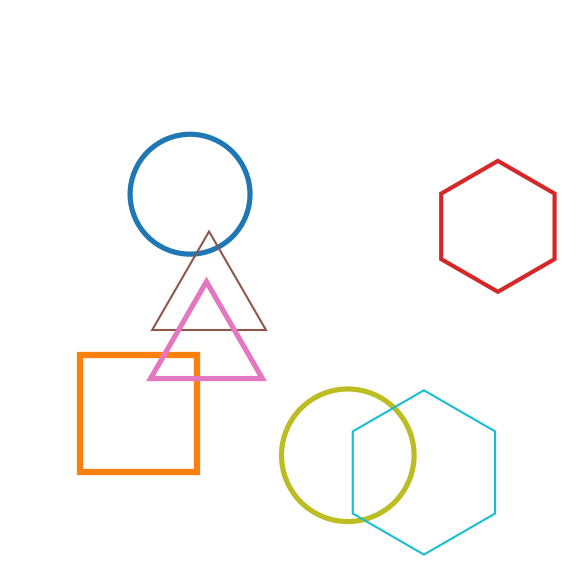[{"shape": "circle", "thickness": 2.5, "radius": 0.52, "center": [0.329, 0.663]}, {"shape": "square", "thickness": 3, "radius": 0.51, "center": [0.24, 0.283]}, {"shape": "hexagon", "thickness": 2, "radius": 0.57, "center": [0.862, 0.607]}, {"shape": "triangle", "thickness": 1, "radius": 0.57, "center": [0.362, 0.485]}, {"shape": "triangle", "thickness": 2.5, "radius": 0.56, "center": [0.358, 0.4]}, {"shape": "circle", "thickness": 2.5, "radius": 0.57, "center": [0.602, 0.211]}, {"shape": "hexagon", "thickness": 1, "radius": 0.71, "center": [0.734, 0.181]}]